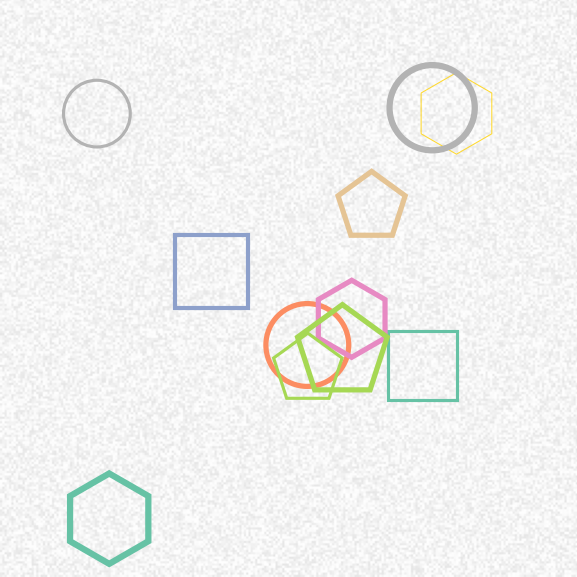[{"shape": "hexagon", "thickness": 3, "radius": 0.39, "center": [0.189, 0.101]}, {"shape": "square", "thickness": 1.5, "radius": 0.3, "center": [0.732, 0.366]}, {"shape": "circle", "thickness": 2.5, "radius": 0.36, "center": [0.532, 0.402]}, {"shape": "square", "thickness": 2, "radius": 0.32, "center": [0.367, 0.53]}, {"shape": "hexagon", "thickness": 2.5, "radius": 0.33, "center": [0.609, 0.447]}, {"shape": "pentagon", "thickness": 2.5, "radius": 0.41, "center": [0.593, 0.39]}, {"shape": "pentagon", "thickness": 1.5, "radius": 0.31, "center": [0.533, 0.36]}, {"shape": "hexagon", "thickness": 0.5, "radius": 0.35, "center": [0.79, 0.803]}, {"shape": "pentagon", "thickness": 2.5, "radius": 0.31, "center": [0.643, 0.641]}, {"shape": "circle", "thickness": 1.5, "radius": 0.29, "center": [0.168, 0.802]}, {"shape": "circle", "thickness": 3, "radius": 0.37, "center": [0.748, 0.813]}]